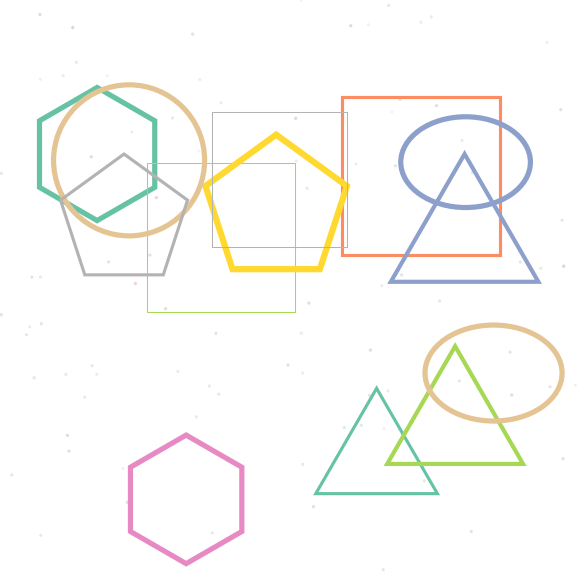[{"shape": "hexagon", "thickness": 2.5, "radius": 0.58, "center": [0.168, 0.732]}, {"shape": "triangle", "thickness": 1.5, "radius": 0.61, "center": [0.652, 0.205]}, {"shape": "square", "thickness": 1.5, "radius": 0.68, "center": [0.729, 0.694]}, {"shape": "oval", "thickness": 2.5, "radius": 0.56, "center": [0.806, 0.718]}, {"shape": "triangle", "thickness": 2, "radius": 0.74, "center": [0.804, 0.585]}, {"shape": "hexagon", "thickness": 2.5, "radius": 0.56, "center": [0.322, 0.134]}, {"shape": "square", "thickness": 0.5, "radius": 0.64, "center": [0.383, 0.588]}, {"shape": "triangle", "thickness": 2, "radius": 0.68, "center": [0.788, 0.264]}, {"shape": "pentagon", "thickness": 3, "radius": 0.64, "center": [0.478, 0.637]}, {"shape": "oval", "thickness": 2.5, "radius": 0.59, "center": [0.855, 0.353]}, {"shape": "circle", "thickness": 2.5, "radius": 0.65, "center": [0.224, 0.721]}, {"shape": "square", "thickness": 0.5, "radius": 0.58, "center": [0.484, 0.688]}, {"shape": "pentagon", "thickness": 1.5, "radius": 0.58, "center": [0.215, 0.617]}]